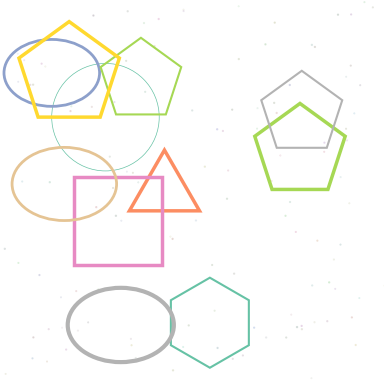[{"shape": "hexagon", "thickness": 1.5, "radius": 0.58, "center": [0.545, 0.162]}, {"shape": "circle", "thickness": 0.5, "radius": 0.7, "center": [0.274, 0.696]}, {"shape": "triangle", "thickness": 2.5, "radius": 0.53, "center": [0.427, 0.505]}, {"shape": "oval", "thickness": 2, "radius": 0.62, "center": [0.135, 0.811]}, {"shape": "square", "thickness": 2.5, "radius": 0.57, "center": [0.307, 0.425]}, {"shape": "pentagon", "thickness": 2.5, "radius": 0.62, "center": [0.779, 0.608]}, {"shape": "pentagon", "thickness": 1.5, "radius": 0.55, "center": [0.366, 0.792]}, {"shape": "pentagon", "thickness": 2.5, "radius": 0.69, "center": [0.18, 0.807]}, {"shape": "oval", "thickness": 2, "radius": 0.68, "center": [0.167, 0.522]}, {"shape": "pentagon", "thickness": 1.5, "radius": 0.55, "center": [0.784, 0.706]}, {"shape": "oval", "thickness": 3, "radius": 0.69, "center": [0.314, 0.156]}]